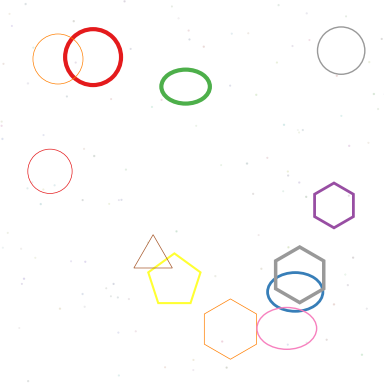[{"shape": "circle", "thickness": 3, "radius": 0.36, "center": [0.242, 0.852]}, {"shape": "circle", "thickness": 0.5, "radius": 0.29, "center": [0.13, 0.555]}, {"shape": "oval", "thickness": 2, "radius": 0.36, "center": [0.767, 0.242]}, {"shape": "oval", "thickness": 3, "radius": 0.32, "center": [0.482, 0.775]}, {"shape": "hexagon", "thickness": 2, "radius": 0.29, "center": [0.867, 0.466]}, {"shape": "hexagon", "thickness": 0.5, "radius": 0.39, "center": [0.599, 0.145]}, {"shape": "circle", "thickness": 0.5, "radius": 0.32, "center": [0.151, 0.847]}, {"shape": "pentagon", "thickness": 1.5, "radius": 0.36, "center": [0.453, 0.27]}, {"shape": "triangle", "thickness": 0.5, "radius": 0.29, "center": [0.398, 0.333]}, {"shape": "oval", "thickness": 1, "radius": 0.39, "center": [0.745, 0.147]}, {"shape": "hexagon", "thickness": 2.5, "radius": 0.36, "center": [0.778, 0.286]}, {"shape": "circle", "thickness": 1, "radius": 0.31, "center": [0.886, 0.869]}]